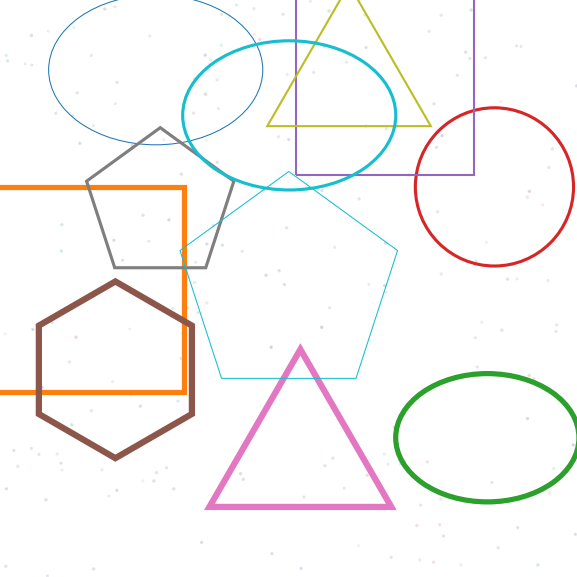[{"shape": "oval", "thickness": 0.5, "radius": 0.93, "center": [0.27, 0.878]}, {"shape": "square", "thickness": 2.5, "radius": 0.88, "center": [0.142, 0.498]}, {"shape": "oval", "thickness": 2.5, "radius": 0.79, "center": [0.844, 0.241]}, {"shape": "circle", "thickness": 1.5, "radius": 0.68, "center": [0.856, 0.676]}, {"shape": "square", "thickness": 1, "radius": 0.77, "center": [0.666, 0.85]}, {"shape": "hexagon", "thickness": 3, "radius": 0.77, "center": [0.2, 0.359]}, {"shape": "triangle", "thickness": 3, "radius": 0.91, "center": [0.52, 0.212]}, {"shape": "pentagon", "thickness": 1.5, "radius": 0.67, "center": [0.277, 0.644]}, {"shape": "triangle", "thickness": 1, "radius": 0.82, "center": [0.604, 0.862]}, {"shape": "pentagon", "thickness": 0.5, "radius": 0.99, "center": [0.5, 0.504]}, {"shape": "oval", "thickness": 1.5, "radius": 0.92, "center": [0.501, 0.799]}]